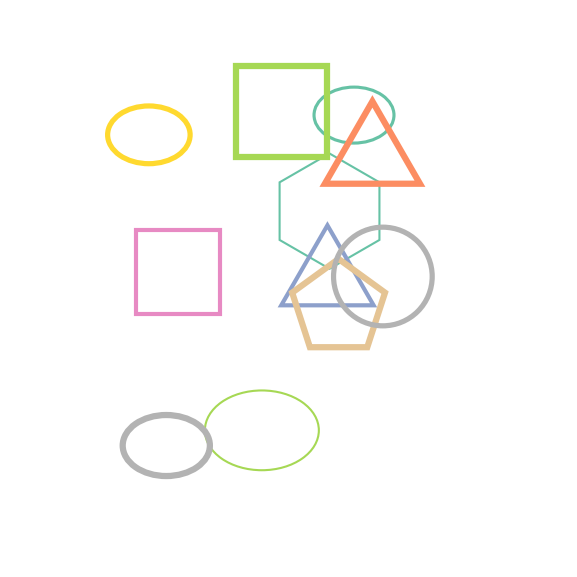[{"shape": "hexagon", "thickness": 1, "radius": 0.5, "center": [0.571, 0.634]}, {"shape": "oval", "thickness": 1.5, "radius": 0.35, "center": [0.613, 0.8]}, {"shape": "triangle", "thickness": 3, "radius": 0.48, "center": [0.645, 0.729]}, {"shape": "triangle", "thickness": 2, "radius": 0.46, "center": [0.567, 0.517]}, {"shape": "square", "thickness": 2, "radius": 0.36, "center": [0.308, 0.528]}, {"shape": "oval", "thickness": 1, "radius": 0.49, "center": [0.453, 0.254]}, {"shape": "square", "thickness": 3, "radius": 0.39, "center": [0.487, 0.806]}, {"shape": "oval", "thickness": 2.5, "radius": 0.36, "center": [0.258, 0.766]}, {"shape": "pentagon", "thickness": 3, "radius": 0.42, "center": [0.586, 0.466]}, {"shape": "circle", "thickness": 2.5, "radius": 0.43, "center": [0.663, 0.52]}, {"shape": "oval", "thickness": 3, "radius": 0.38, "center": [0.288, 0.228]}]